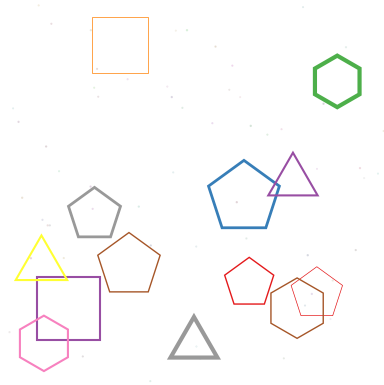[{"shape": "pentagon", "thickness": 1, "radius": 0.34, "center": [0.647, 0.264]}, {"shape": "pentagon", "thickness": 0.5, "radius": 0.35, "center": [0.823, 0.237]}, {"shape": "pentagon", "thickness": 2, "radius": 0.48, "center": [0.634, 0.487]}, {"shape": "hexagon", "thickness": 3, "radius": 0.33, "center": [0.876, 0.789]}, {"shape": "square", "thickness": 1.5, "radius": 0.41, "center": [0.179, 0.198]}, {"shape": "triangle", "thickness": 1.5, "radius": 0.37, "center": [0.761, 0.529]}, {"shape": "square", "thickness": 0.5, "radius": 0.36, "center": [0.311, 0.882]}, {"shape": "triangle", "thickness": 1.5, "radius": 0.39, "center": [0.108, 0.311]}, {"shape": "pentagon", "thickness": 1, "radius": 0.43, "center": [0.335, 0.311]}, {"shape": "hexagon", "thickness": 1, "radius": 0.39, "center": [0.772, 0.2]}, {"shape": "hexagon", "thickness": 1.5, "radius": 0.36, "center": [0.114, 0.108]}, {"shape": "triangle", "thickness": 3, "radius": 0.35, "center": [0.504, 0.106]}, {"shape": "pentagon", "thickness": 2, "radius": 0.36, "center": [0.245, 0.442]}]